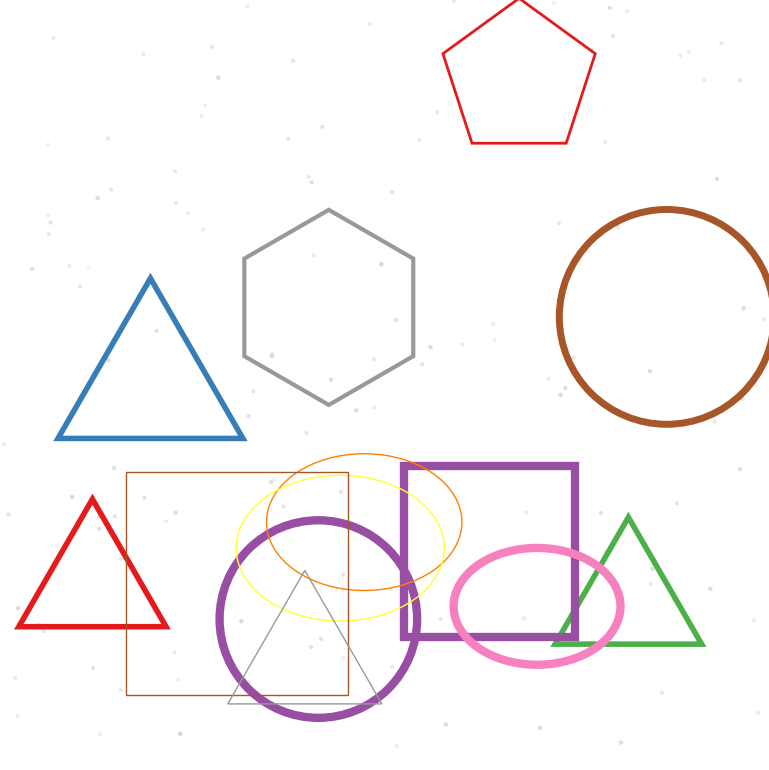[{"shape": "triangle", "thickness": 2, "radius": 0.55, "center": [0.12, 0.241]}, {"shape": "pentagon", "thickness": 1, "radius": 0.52, "center": [0.674, 0.898]}, {"shape": "triangle", "thickness": 2, "radius": 0.69, "center": [0.195, 0.5]}, {"shape": "triangle", "thickness": 2, "radius": 0.55, "center": [0.816, 0.218]}, {"shape": "circle", "thickness": 3, "radius": 0.64, "center": [0.413, 0.196]}, {"shape": "square", "thickness": 3, "radius": 0.55, "center": [0.636, 0.283]}, {"shape": "oval", "thickness": 0.5, "radius": 0.63, "center": [0.473, 0.322]}, {"shape": "oval", "thickness": 0.5, "radius": 0.68, "center": [0.442, 0.288]}, {"shape": "square", "thickness": 0.5, "radius": 0.72, "center": [0.308, 0.242]}, {"shape": "circle", "thickness": 2.5, "radius": 0.7, "center": [0.866, 0.588]}, {"shape": "oval", "thickness": 3, "radius": 0.54, "center": [0.697, 0.213]}, {"shape": "triangle", "thickness": 0.5, "radius": 0.58, "center": [0.396, 0.144]}, {"shape": "hexagon", "thickness": 1.5, "radius": 0.63, "center": [0.427, 0.601]}]